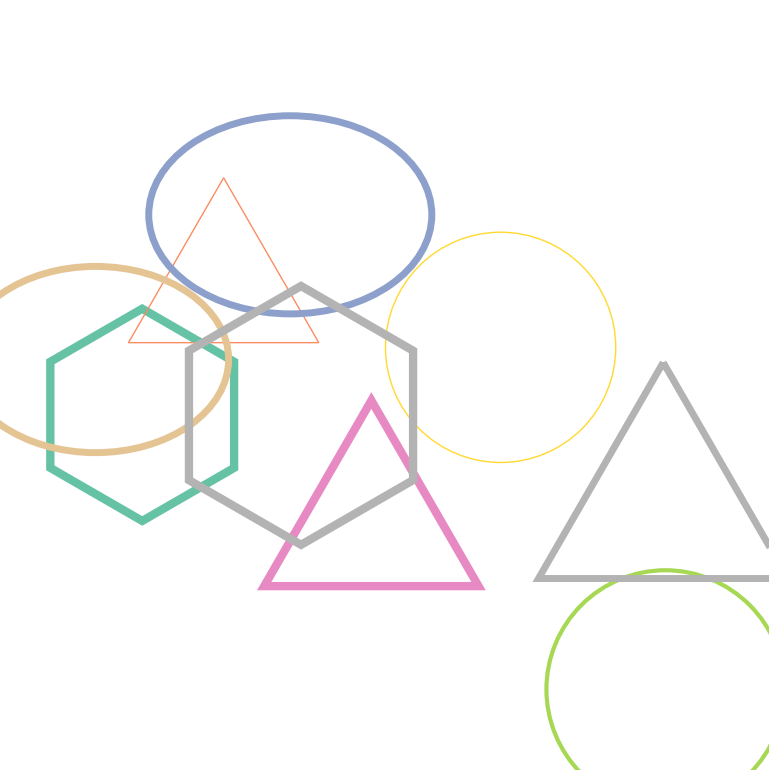[{"shape": "hexagon", "thickness": 3, "radius": 0.69, "center": [0.185, 0.461]}, {"shape": "triangle", "thickness": 0.5, "radius": 0.71, "center": [0.29, 0.626]}, {"shape": "oval", "thickness": 2.5, "radius": 0.92, "center": [0.377, 0.721]}, {"shape": "triangle", "thickness": 3, "radius": 0.8, "center": [0.482, 0.319]}, {"shape": "circle", "thickness": 1.5, "radius": 0.77, "center": [0.864, 0.105]}, {"shape": "circle", "thickness": 0.5, "radius": 0.75, "center": [0.65, 0.549]}, {"shape": "oval", "thickness": 2.5, "radius": 0.86, "center": [0.124, 0.533]}, {"shape": "hexagon", "thickness": 3, "radius": 0.84, "center": [0.391, 0.461]}, {"shape": "triangle", "thickness": 2.5, "radius": 0.94, "center": [0.861, 0.342]}]